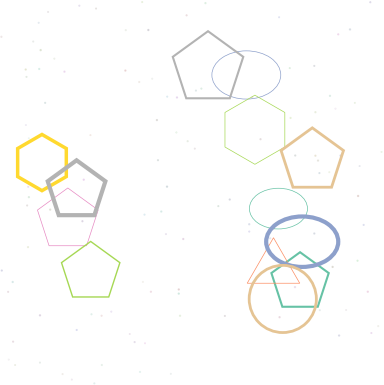[{"shape": "pentagon", "thickness": 1.5, "radius": 0.39, "center": [0.779, 0.267]}, {"shape": "oval", "thickness": 0.5, "radius": 0.38, "center": [0.723, 0.458]}, {"shape": "triangle", "thickness": 0.5, "radius": 0.39, "center": [0.71, 0.304]}, {"shape": "oval", "thickness": 0.5, "radius": 0.45, "center": [0.64, 0.805]}, {"shape": "oval", "thickness": 3, "radius": 0.47, "center": [0.785, 0.372]}, {"shape": "pentagon", "thickness": 0.5, "radius": 0.41, "center": [0.176, 0.429]}, {"shape": "hexagon", "thickness": 0.5, "radius": 0.45, "center": [0.662, 0.663]}, {"shape": "pentagon", "thickness": 1, "radius": 0.4, "center": [0.236, 0.293]}, {"shape": "hexagon", "thickness": 2.5, "radius": 0.36, "center": [0.109, 0.578]}, {"shape": "circle", "thickness": 2, "radius": 0.44, "center": [0.734, 0.223]}, {"shape": "pentagon", "thickness": 2, "radius": 0.43, "center": [0.811, 0.583]}, {"shape": "pentagon", "thickness": 3, "radius": 0.39, "center": [0.199, 0.505]}, {"shape": "pentagon", "thickness": 1.5, "radius": 0.48, "center": [0.54, 0.823]}]